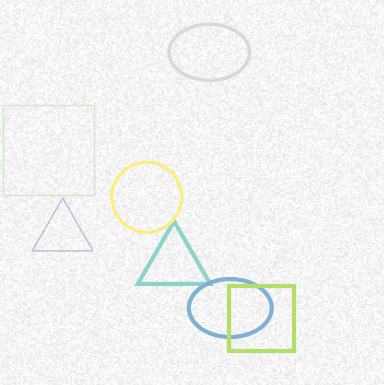[{"shape": "triangle", "thickness": 3, "radius": 0.54, "center": [0.452, 0.317]}, {"shape": "triangle", "thickness": 1, "radius": 0.46, "center": [0.163, 0.394]}, {"shape": "oval", "thickness": 3, "radius": 0.54, "center": [0.598, 0.2]}, {"shape": "square", "thickness": 3, "radius": 0.42, "center": [0.68, 0.172]}, {"shape": "oval", "thickness": 2.5, "radius": 0.52, "center": [0.544, 0.864]}, {"shape": "square", "thickness": 1, "radius": 0.59, "center": [0.126, 0.61]}, {"shape": "circle", "thickness": 2, "radius": 0.45, "center": [0.381, 0.488]}]